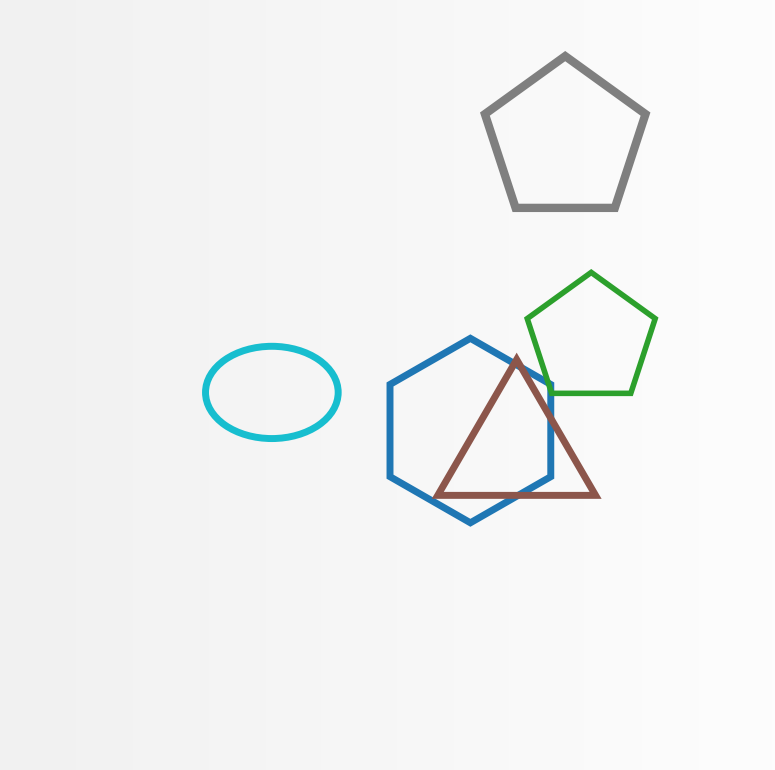[{"shape": "hexagon", "thickness": 2.5, "radius": 0.6, "center": [0.607, 0.441]}, {"shape": "pentagon", "thickness": 2, "radius": 0.43, "center": [0.763, 0.559]}, {"shape": "triangle", "thickness": 2.5, "radius": 0.59, "center": [0.667, 0.415]}, {"shape": "pentagon", "thickness": 3, "radius": 0.54, "center": [0.729, 0.818]}, {"shape": "oval", "thickness": 2.5, "radius": 0.43, "center": [0.351, 0.49]}]